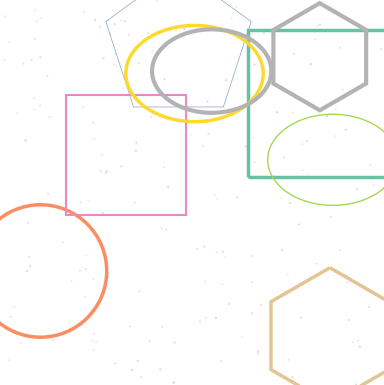[{"shape": "square", "thickness": 2.5, "radius": 0.96, "center": [0.836, 0.731]}, {"shape": "circle", "thickness": 2.5, "radius": 0.86, "center": [0.105, 0.296]}, {"shape": "pentagon", "thickness": 0.5, "radius": 0.99, "center": [0.464, 0.883]}, {"shape": "square", "thickness": 1.5, "radius": 0.78, "center": [0.326, 0.597]}, {"shape": "oval", "thickness": 1, "radius": 0.85, "center": [0.864, 0.585]}, {"shape": "oval", "thickness": 2.5, "radius": 0.89, "center": [0.505, 0.809]}, {"shape": "hexagon", "thickness": 2.5, "radius": 0.88, "center": [0.857, 0.128]}, {"shape": "oval", "thickness": 3, "radius": 0.77, "center": [0.55, 0.815]}, {"shape": "hexagon", "thickness": 3, "radius": 0.7, "center": [0.831, 0.853]}]